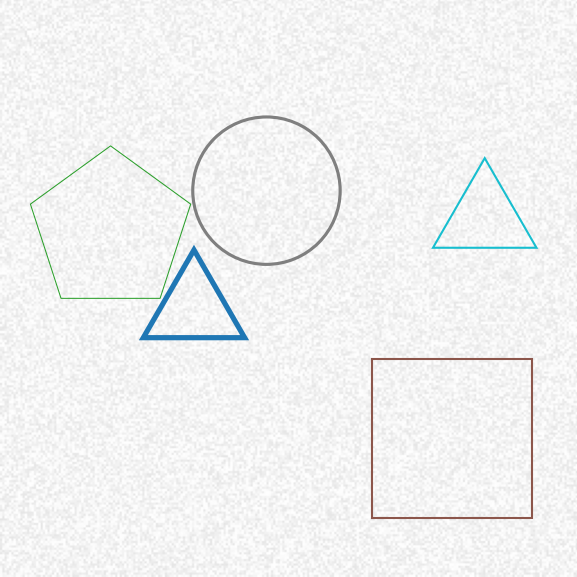[{"shape": "triangle", "thickness": 2.5, "radius": 0.51, "center": [0.336, 0.465]}, {"shape": "pentagon", "thickness": 0.5, "radius": 0.73, "center": [0.191, 0.601]}, {"shape": "square", "thickness": 1, "radius": 0.69, "center": [0.783, 0.24]}, {"shape": "circle", "thickness": 1.5, "radius": 0.64, "center": [0.461, 0.669]}, {"shape": "triangle", "thickness": 1, "radius": 0.52, "center": [0.839, 0.622]}]